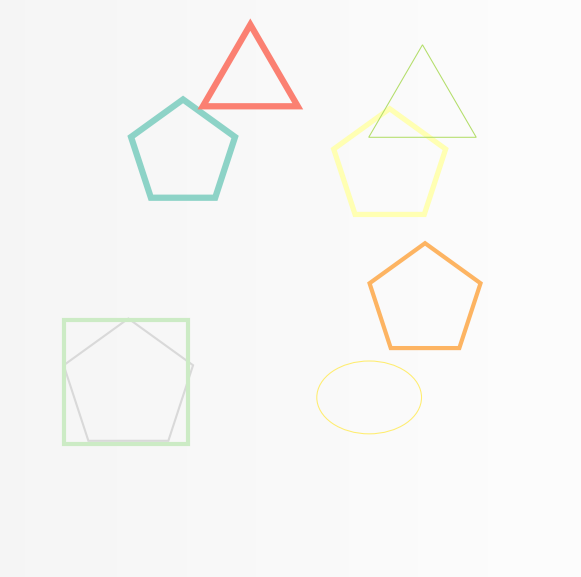[{"shape": "pentagon", "thickness": 3, "radius": 0.47, "center": [0.315, 0.733]}, {"shape": "pentagon", "thickness": 2.5, "radius": 0.51, "center": [0.67, 0.71]}, {"shape": "triangle", "thickness": 3, "radius": 0.47, "center": [0.431, 0.862]}, {"shape": "pentagon", "thickness": 2, "radius": 0.5, "center": [0.731, 0.478]}, {"shape": "triangle", "thickness": 0.5, "radius": 0.53, "center": [0.727, 0.815]}, {"shape": "pentagon", "thickness": 1, "radius": 0.59, "center": [0.221, 0.331]}, {"shape": "square", "thickness": 2, "radius": 0.54, "center": [0.217, 0.337]}, {"shape": "oval", "thickness": 0.5, "radius": 0.45, "center": [0.635, 0.311]}]